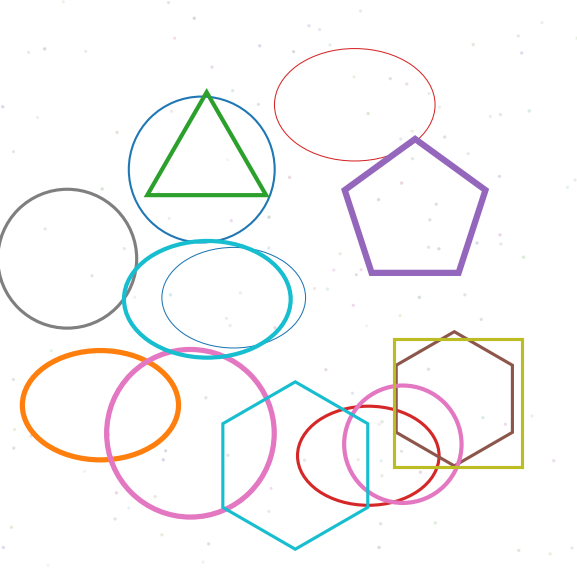[{"shape": "circle", "thickness": 1, "radius": 0.63, "center": [0.349, 0.706]}, {"shape": "oval", "thickness": 0.5, "radius": 0.62, "center": [0.405, 0.484]}, {"shape": "oval", "thickness": 2.5, "radius": 0.68, "center": [0.174, 0.297]}, {"shape": "triangle", "thickness": 2, "radius": 0.59, "center": [0.358, 0.721]}, {"shape": "oval", "thickness": 0.5, "radius": 0.7, "center": [0.614, 0.818]}, {"shape": "oval", "thickness": 1.5, "radius": 0.61, "center": [0.638, 0.21]}, {"shape": "pentagon", "thickness": 3, "radius": 0.64, "center": [0.719, 0.63]}, {"shape": "hexagon", "thickness": 1.5, "radius": 0.58, "center": [0.787, 0.309]}, {"shape": "circle", "thickness": 2.5, "radius": 0.73, "center": [0.33, 0.249]}, {"shape": "circle", "thickness": 2, "radius": 0.51, "center": [0.698, 0.23]}, {"shape": "circle", "thickness": 1.5, "radius": 0.6, "center": [0.116, 0.551]}, {"shape": "square", "thickness": 1.5, "radius": 0.55, "center": [0.793, 0.301]}, {"shape": "hexagon", "thickness": 1.5, "radius": 0.72, "center": [0.511, 0.193]}, {"shape": "oval", "thickness": 2, "radius": 0.72, "center": [0.359, 0.481]}]